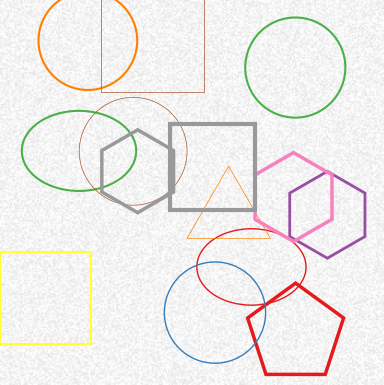[{"shape": "oval", "thickness": 1, "radius": 0.71, "center": [0.653, 0.307]}, {"shape": "pentagon", "thickness": 2.5, "radius": 0.66, "center": [0.768, 0.134]}, {"shape": "circle", "thickness": 1, "radius": 0.66, "center": [0.558, 0.188]}, {"shape": "circle", "thickness": 1.5, "radius": 0.65, "center": [0.767, 0.825]}, {"shape": "oval", "thickness": 1.5, "radius": 0.74, "center": [0.205, 0.608]}, {"shape": "hexagon", "thickness": 2, "radius": 0.56, "center": [0.85, 0.442]}, {"shape": "triangle", "thickness": 0.5, "radius": 0.63, "center": [0.594, 0.443]}, {"shape": "circle", "thickness": 1.5, "radius": 0.64, "center": [0.228, 0.894]}, {"shape": "square", "thickness": 1.5, "radius": 0.6, "center": [0.118, 0.226]}, {"shape": "circle", "thickness": 0.5, "radius": 0.7, "center": [0.346, 0.607]}, {"shape": "square", "thickness": 0.5, "radius": 0.67, "center": [0.396, 0.896]}, {"shape": "hexagon", "thickness": 2.5, "radius": 0.58, "center": [0.762, 0.488]}, {"shape": "square", "thickness": 3, "radius": 0.55, "center": [0.553, 0.566]}, {"shape": "hexagon", "thickness": 2.5, "radius": 0.54, "center": [0.358, 0.555]}]